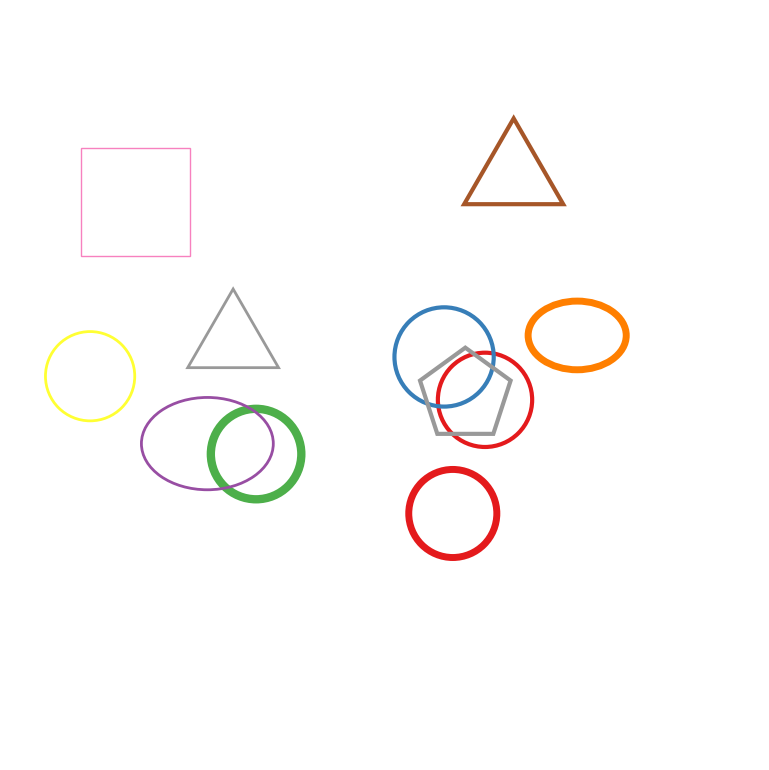[{"shape": "circle", "thickness": 1.5, "radius": 0.31, "center": [0.63, 0.481]}, {"shape": "circle", "thickness": 2.5, "radius": 0.29, "center": [0.588, 0.333]}, {"shape": "circle", "thickness": 1.5, "radius": 0.32, "center": [0.577, 0.536]}, {"shape": "circle", "thickness": 3, "radius": 0.29, "center": [0.333, 0.41]}, {"shape": "oval", "thickness": 1, "radius": 0.43, "center": [0.269, 0.424]}, {"shape": "oval", "thickness": 2.5, "radius": 0.32, "center": [0.75, 0.564]}, {"shape": "circle", "thickness": 1, "radius": 0.29, "center": [0.117, 0.511]}, {"shape": "triangle", "thickness": 1.5, "radius": 0.37, "center": [0.667, 0.772]}, {"shape": "square", "thickness": 0.5, "radius": 0.35, "center": [0.176, 0.738]}, {"shape": "triangle", "thickness": 1, "radius": 0.34, "center": [0.303, 0.557]}, {"shape": "pentagon", "thickness": 1.5, "radius": 0.31, "center": [0.604, 0.487]}]